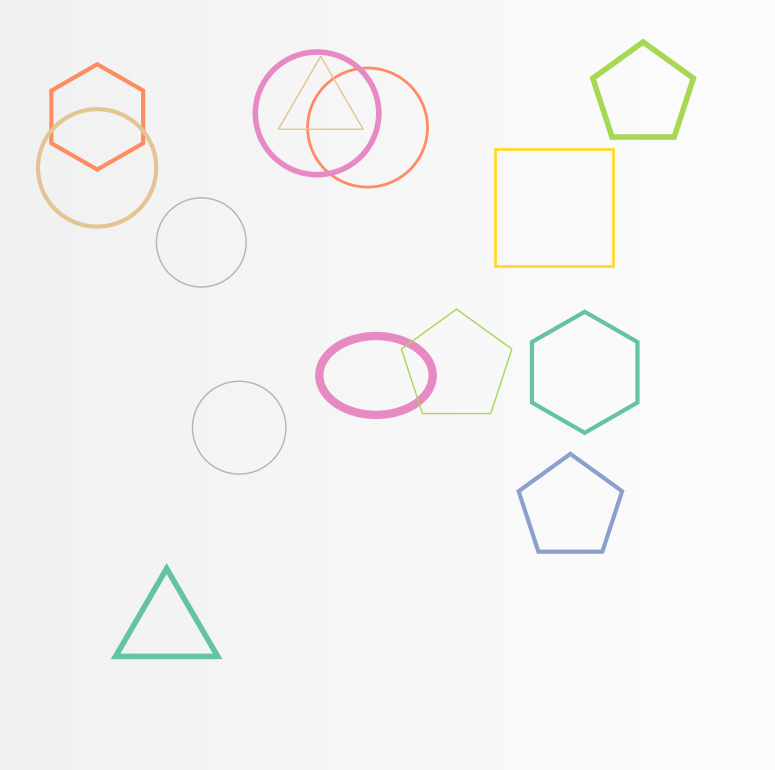[{"shape": "hexagon", "thickness": 1.5, "radius": 0.39, "center": [0.754, 0.517]}, {"shape": "triangle", "thickness": 2, "radius": 0.38, "center": [0.215, 0.186]}, {"shape": "circle", "thickness": 1, "radius": 0.39, "center": [0.474, 0.834]}, {"shape": "hexagon", "thickness": 1.5, "radius": 0.34, "center": [0.126, 0.848]}, {"shape": "pentagon", "thickness": 1.5, "radius": 0.35, "center": [0.736, 0.34]}, {"shape": "circle", "thickness": 2, "radius": 0.4, "center": [0.409, 0.853]}, {"shape": "oval", "thickness": 3, "radius": 0.37, "center": [0.485, 0.512]}, {"shape": "pentagon", "thickness": 0.5, "radius": 0.37, "center": [0.589, 0.524]}, {"shape": "pentagon", "thickness": 2, "radius": 0.34, "center": [0.83, 0.877]}, {"shape": "square", "thickness": 1, "radius": 0.38, "center": [0.715, 0.731]}, {"shape": "circle", "thickness": 1.5, "radius": 0.38, "center": [0.125, 0.782]}, {"shape": "triangle", "thickness": 0.5, "radius": 0.32, "center": [0.414, 0.864]}, {"shape": "circle", "thickness": 0.5, "radius": 0.3, "center": [0.309, 0.445]}, {"shape": "circle", "thickness": 0.5, "radius": 0.29, "center": [0.26, 0.685]}]